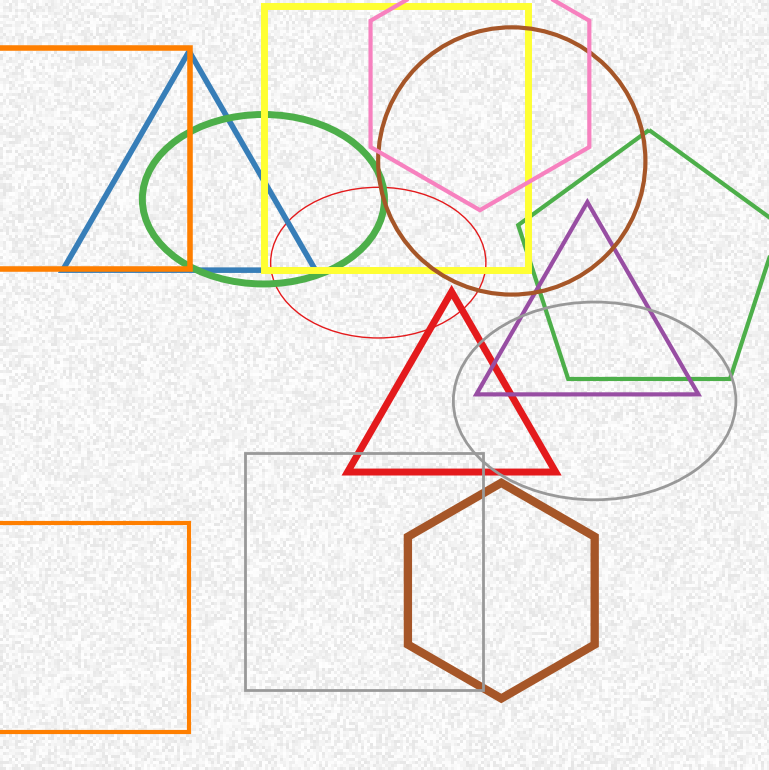[{"shape": "triangle", "thickness": 2.5, "radius": 0.78, "center": [0.587, 0.465]}, {"shape": "oval", "thickness": 0.5, "radius": 0.7, "center": [0.491, 0.659]}, {"shape": "triangle", "thickness": 2, "radius": 0.95, "center": [0.246, 0.744]}, {"shape": "oval", "thickness": 2.5, "radius": 0.79, "center": [0.342, 0.741]}, {"shape": "pentagon", "thickness": 1.5, "radius": 0.89, "center": [0.843, 0.652]}, {"shape": "triangle", "thickness": 1.5, "radius": 0.83, "center": [0.763, 0.571]}, {"shape": "square", "thickness": 2, "radius": 0.72, "center": [0.103, 0.794]}, {"shape": "square", "thickness": 1.5, "radius": 0.68, "center": [0.111, 0.185]}, {"shape": "square", "thickness": 2.5, "radius": 0.86, "center": [0.515, 0.82]}, {"shape": "hexagon", "thickness": 3, "radius": 0.7, "center": [0.651, 0.233]}, {"shape": "circle", "thickness": 1.5, "radius": 0.87, "center": [0.665, 0.791]}, {"shape": "hexagon", "thickness": 1.5, "radius": 0.82, "center": [0.623, 0.891]}, {"shape": "oval", "thickness": 1, "radius": 0.92, "center": [0.772, 0.479]}, {"shape": "square", "thickness": 1, "radius": 0.77, "center": [0.473, 0.258]}]